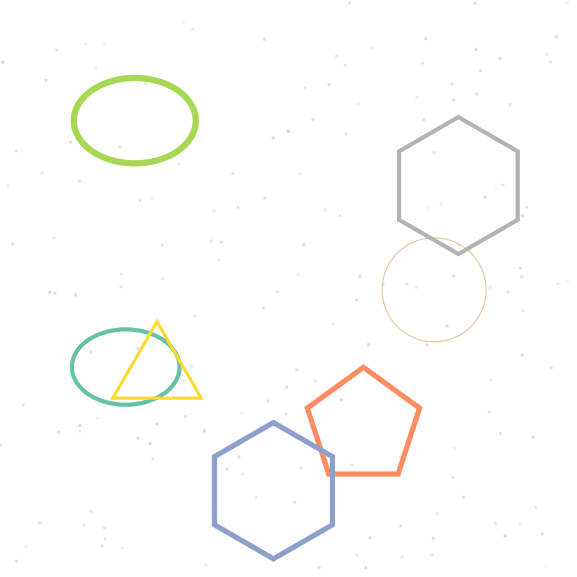[{"shape": "oval", "thickness": 2, "radius": 0.47, "center": [0.218, 0.364]}, {"shape": "pentagon", "thickness": 2.5, "radius": 0.51, "center": [0.629, 0.261]}, {"shape": "hexagon", "thickness": 2.5, "radius": 0.59, "center": [0.474, 0.149]}, {"shape": "oval", "thickness": 3, "radius": 0.53, "center": [0.233, 0.79]}, {"shape": "triangle", "thickness": 1.5, "radius": 0.44, "center": [0.272, 0.354]}, {"shape": "circle", "thickness": 0.5, "radius": 0.45, "center": [0.752, 0.497]}, {"shape": "hexagon", "thickness": 2, "radius": 0.59, "center": [0.794, 0.678]}]